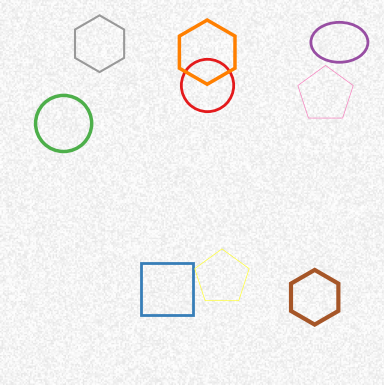[{"shape": "circle", "thickness": 2, "radius": 0.34, "center": [0.539, 0.778]}, {"shape": "square", "thickness": 2, "radius": 0.34, "center": [0.434, 0.25]}, {"shape": "circle", "thickness": 2.5, "radius": 0.36, "center": [0.165, 0.679]}, {"shape": "oval", "thickness": 2, "radius": 0.37, "center": [0.882, 0.89]}, {"shape": "hexagon", "thickness": 2.5, "radius": 0.42, "center": [0.538, 0.865]}, {"shape": "pentagon", "thickness": 0.5, "radius": 0.37, "center": [0.576, 0.279]}, {"shape": "hexagon", "thickness": 3, "radius": 0.36, "center": [0.817, 0.228]}, {"shape": "pentagon", "thickness": 0.5, "radius": 0.38, "center": [0.846, 0.755]}, {"shape": "hexagon", "thickness": 1.5, "radius": 0.37, "center": [0.259, 0.886]}]